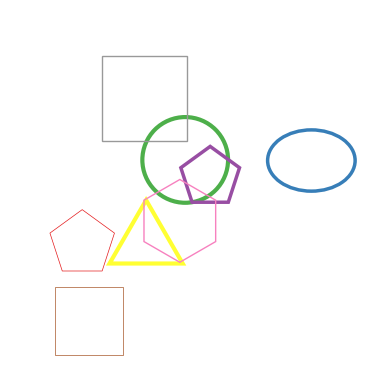[{"shape": "pentagon", "thickness": 0.5, "radius": 0.44, "center": [0.214, 0.367]}, {"shape": "oval", "thickness": 2.5, "radius": 0.57, "center": [0.809, 0.583]}, {"shape": "circle", "thickness": 3, "radius": 0.56, "center": [0.481, 0.585]}, {"shape": "pentagon", "thickness": 2.5, "radius": 0.4, "center": [0.546, 0.54]}, {"shape": "triangle", "thickness": 3, "radius": 0.55, "center": [0.38, 0.37]}, {"shape": "square", "thickness": 0.5, "radius": 0.44, "center": [0.231, 0.166]}, {"shape": "hexagon", "thickness": 1, "radius": 0.54, "center": [0.467, 0.426]}, {"shape": "square", "thickness": 1, "radius": 0.55, "center": [0.375, 0.744]}]